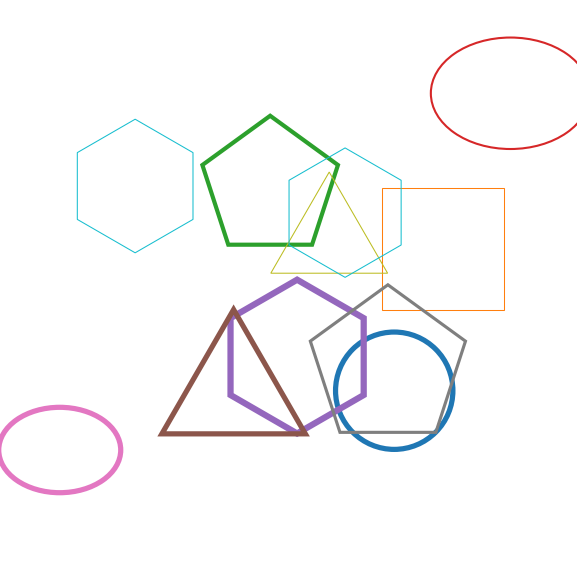[{"shape": "circle", "thickness": 2.5, "radius": 0.51, "center": [0.683, 0.323]}, {"shape": "square", "thickness": 0.5, "radius": 0.53, "center": [0.766, 0.569]}, {"shape": "pentagon", "thickness": 2, "radius": 0.62, "center": [0.468, 0.675]}, {"shape": "oval", "thickness": 1, "radius": 0.69, "center": [0.884, 0.838]}, {"shape": "hexagon", "thickness": 3, "radius": 0.67, "center": [0.514, 0.382]}, {"shape": "triangle", "thickness": 2.5, "radius": 0.72, "center": [0.405, 0.32]}, {"shape": "oval", "thickness": 2.5, "radius": 0.53, "center": [0.103, 0.22]}, {"shape": "pentagon", "thickness": 1.5, "radius": 0.71, "center": [0.672, 0.365]}, {"shape": "triangle", "thickness": 0.5, "radius": 0.58, "center": [0.57, 0.584]}, {"shape": "hexagon", "thickness": 0.5, "radius": 0.58, "center": [0.234, 0.677]}, {"shape": "hexagon", "thickness": 0.5, "radius": 0.56, "center": [0.598, 0.631]}]